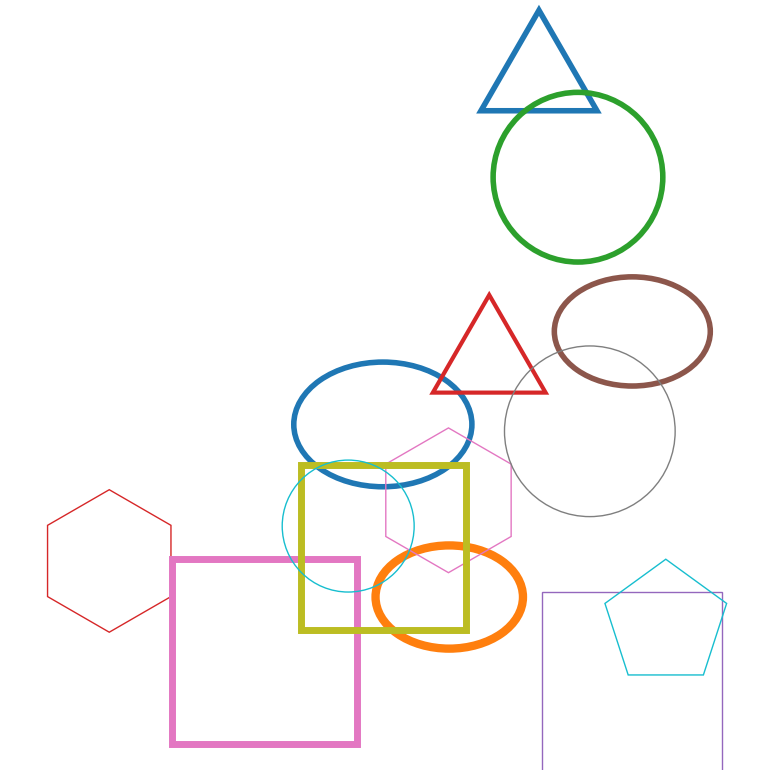[{"shape": "oval", "thickness": 2, "radius": 0.58, "center": [0.497, 0.449]}, {"shape": "triangle", "thickness": 2, "radius": 0.43, "center": [0.7, 0.9]}, {"shape": "oval", "thickness": 3, "radius": 0.48, "center": [0.583, 0.225]}, {"shape": "circle", "thickness": 2, "radius": 0.55, "center": [0.751, 0.77]}, {"shape": "hexagon", "thickness": 0.5, "radius": 0.46, "center": [0.142, 0.271]}, {"shape": "triangle", "thickness": 1.5, "radius": 0.42, "center": [0.635, 0.532]}, {"shape": "square", "thickness": 0.5, "radius": 0.58, "center": [0.821, 0.114]}, {"shape": "oval", "thickness": 2, "radius": 0.51, "center": [0.821, 0.57]}, {"shape": "square", "thickness": 2.5, "radius": 0.6, "center": [0.344, 0.154]}, {"shape": "hexagon", "thickness": 0.5, "radius": 0.47, "center": [0.582, 0.35]}, {"shape": "circle", "thickness": 0.5, "radius": 0.55, "center": [0.766, 0.44]}, {"shape": "square", "thickness": 2.5, "radius": 0.54, "center": [0.498, 0.289]}, {"shape": "circle", "thickness": 0.5, "radius": 0.43, "center": [0.452, 0.317]}, {"shape": "pentagon", "thickness": 0.5, "radius": 0.42, "center": [0.865, 0.191]}]